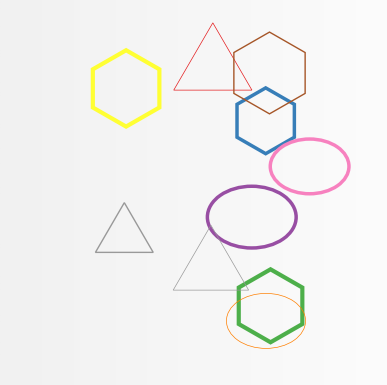[{"shape": "triangle", "thickness": 0.5, "radius": 0.58, "center": [0.549, 0.824]}, {"shape": "hexagon", "thickness": 2.5, "radius": 0.43, "center": [0.686, 0.686]}, {"shape": "hexagon", "thickness": 3, "radius": 0.47, "center": [0.698, 0.206]}, {"shape": "oval", "thickness": 2.5, "radius": 0.57, "center": [0.65, 0.436]}, {"shape": "oval", "thickness": 0.5, "radius": 0.51, "center": [0.686, 0.167]}, {"shape": "hexagon", "thickness": 3, "radius": 0.5, "center": [0.325, 0.77]}, {"shape": "hexagon", "thickness": 1, "radius": 0.53, "center": [0.695, 0.81]}, {"shape": "oval", "thickness": 2.5, "radius": 0.51, "center": [0.799, 0.568]}, {"shape": "triangle", "thickness": 0.5, "radius": 0.56, "center": [0.544, 0.303]}, {"shape": "triangle", "thickness": 1, "radius": 0.43, "center": [0.321, 0.388]}]